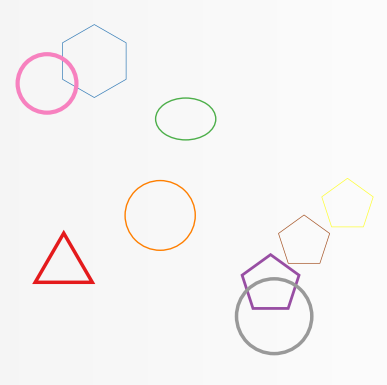[{"shape": "triangle", "thickness": 2.5, "radius": 0.43, "center": [0.164, 0.309]}, {"shape": "hexagon", "thickness": 0.5, "radius": 0.47, "center": [0.243, 0.841]}, {"shape": "oval", "thickness": 1, "radius": 0.39, "center": [0.479, 0.691]}, {"shape": "pentagon", "thickness": 2, "radius": 0.39, "center": [0.698, 0.261]}, {"shape": "circle", "thickness": 1, "radius": 0.45, "center": [0.413, 0.44]}, {"shape": "pentagon", "thickness": 0.5, "radius": 0.35, "center": [0.897, 0.467]}, {"shape": "pentagon", "thickness": 0.5, "radius": 0.35, "center": [0.785, 0.372]}, {"shape": "circle", "thickness": 3, "radius": 0.38, "center": [0.121, 0.783]}, {"shape": "circle", "thickness": 2.5, "radius": 0.49, "center": [0.708, 0.179]}]